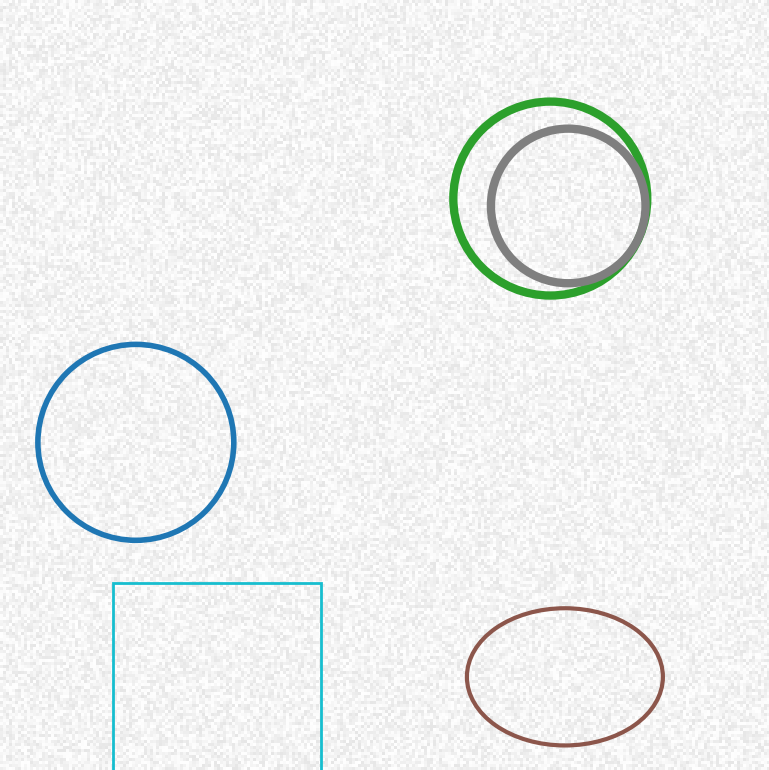[{"shape": "circle", "thickness": 2, "radius": 0.64, "center": [0.176, 0.426]}, {"shape": "circle", "thickness": 3, "radius": 0.63, "center": [0.715, 0.742]}, {"shape": "oval", "thickness": 1.5, "radius": 0.64, "center": [0.734, 0.121]}, {"shape": "circle", "thickness": 3, "radius": 0.5, "center": [0.738, 0.733]}, {"shape": "square", "thickness": 1, "radius": 0.68, "center": [0.282, 0.108]}]